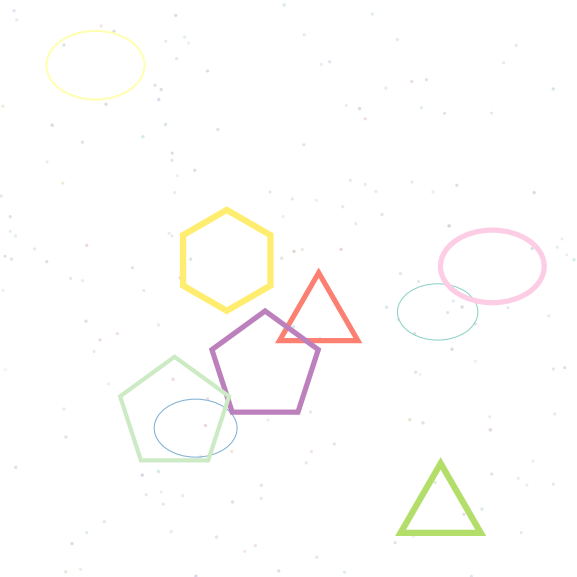[{"shape": "oval", "thickness": 0.5, "radius": 0.35, "center": [0.758, 0.459]}, {"shape": "oval", "thickness": 1, "radius": 0.42, "center": [0.165, 0.886]}, {"shape": "triangle", "thickness": 2.5, "radius": 0.39, "center": [0.552, 0.448]}, {"shape": "oval", "thickness": 0.5, "radius": 0.36, "center": [0.339, 0.258]}, {"shape": "triangle", "thickness": 3, "radius": 0.4, "center": [0.763, 0.117]}, {"shape": "oval", "thickness": 2.5, "radius": 0.45, "center": [0.853, 0.538]}, {"shape": "pentagon", "thickness": 2.5, "radius": 0.48, "center": [0.459, 0.364]}, {"shape": "pentagon", "thickness": 2, "radius": 0.5, "center": [0.302, 0.282]}, {"shape": "hexagon", "thickness": 3, "radius": 0.44, "center": [0.393, 0.548]}]